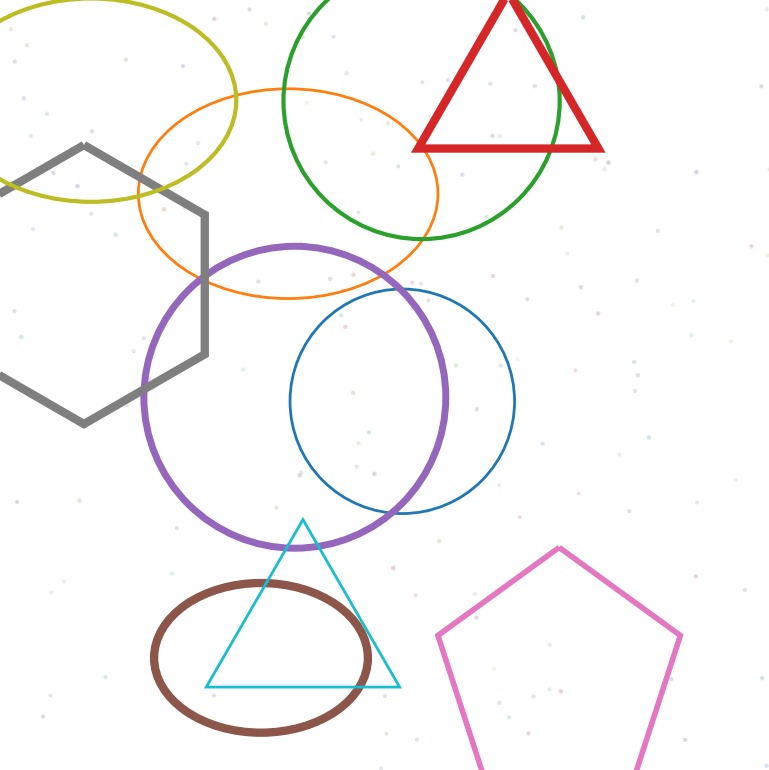[{"shape": "circle", "thickness": 1, "radius": 0.73, "center": [0.522, 0.479]}, {"shape": "oval", "thickness": 1, "radius": 0.97, "center": [0.374, 0.748]}, {"shape": "circle", "thickness": 1.5, "radius": 0.9, "center": [0.547, 0.869]}, {"shape": "triangle", "thickness": 3, "radius": 0.68, "center": [0.66, 0.875]}, {"shape": "circle", "thickness": 2.5, "radius": 0.98, "center": [0.383, 0.484]}, {"shape": "oval", "thickness": 3, "radius": 0.69, "center": [0.339, 0.146]}, {"shape": "pentagon", "thickness": 2, "radius": 0.83, "center": [0.726, 0.124]}, {"shape": "hexagon", "thickness": 3, "radius": 0.91, "center": [0.109, 0.63]}, {"shape": "oval", "thickness": 1.5, "radius": 0.94, "center": [0.118, 0.87]}, {"shape": "triangle", "thickness": 1, "radius": 0.72, "center": [0.393, 0.18]}]